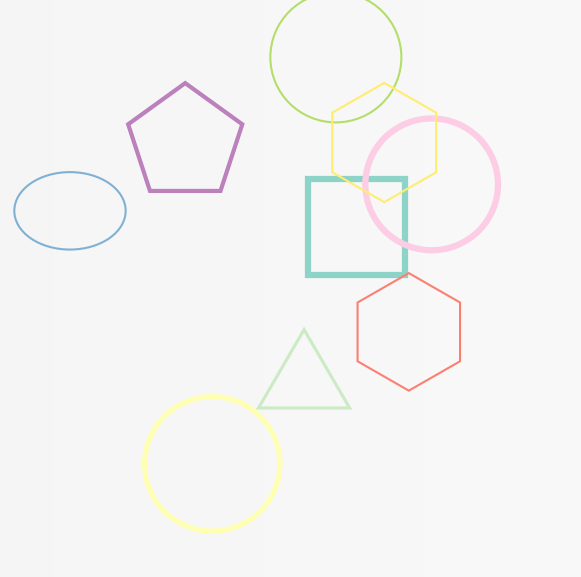[{"shape": "square", "thickness": 3, "radius": 0.41, "center": [0.613, 0.606]}, {"shape": "circle", "thickness": 2.5, "radius": 0.58, "center": [0.365, 0.196]}, {"shape": "hexagon", "thickness": 1, "radius": 0.51, "center": [0.703, 0.424]}, {"shape": "oval", "thickness": 1, "radius": 0.48, "center": [0.12, 0.634]}, {"shape": "circle", "thickness": 1, "radius": 0.56, "center": [0.578, 0.9]}, {"shape": "circle", "thickness": 3, "radius": 0.57, "center": [0.743, 0.68]}, {"shape": "pentagon", "thickness": 2, "radius": 0.52, "center": [0.319, 0.752]}, {"shape": "triangle", "thickness": 1.5, "radius": 0.45, "center": [0.523, 0.338]}, {"shape": "hexagon", "thickness": 1, "radius": 0.52, "center": [0.661, 0.752]}]